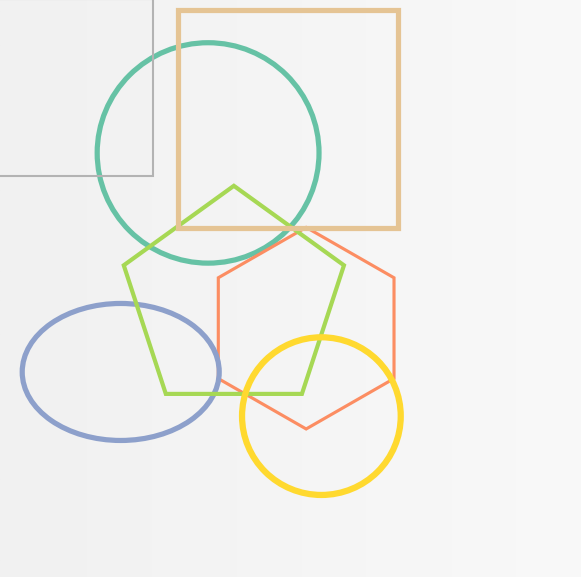[{"shape": "circle", "thickness": 2.5, "radius": 0.95, "center": [0.358, 0.734]}, {"shape": "hexagon", "thickness": 1.5, "radius": 0.87, "center": [0.527, 0.431]}, {"shape": "oval", "thickness": 2.5, "radius": 0.85, "center": [0.208, 0.355]}, {"shape": "pentagon", "thickness": 2, "radius": 1.0, "center": [0.402, 0.478]}, {"shape": "circle", "thickness": 3, "radius": 0.68, "center": [0.553, 0.279]}, {"shape": "square", "thickness": 2.5, "radius": 0.95, "center": [0.496, 0.793]}, {"shape": "square", "thickness": 1, "radius": 0.77, "center": [0.111, 0.847]}]